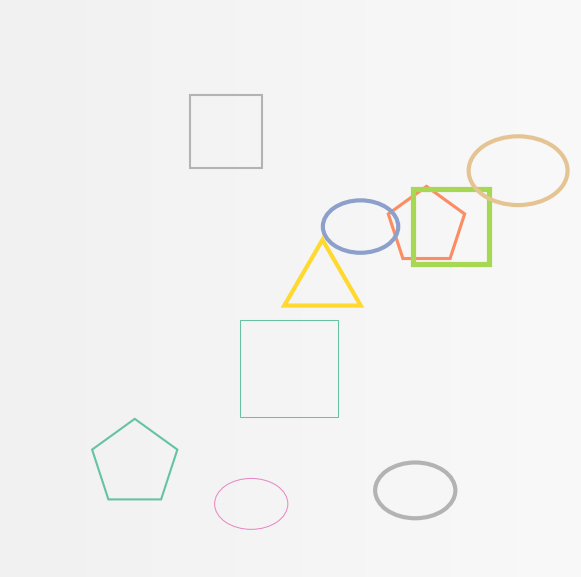[{"shape": "square", "thickness": 0.5, "radius": 0.42, "center": [0.497, 0.361]}, {"shape": "pentagon", "thickness": 1, "radius": 0.39, "center": [0.232, 0.197]}, {"shape": "pentagon", "thickness": 1.5, "radius": 0.35, "center": [0.734, 0.607]}, {"shape": "oval", "thickness": 2, "radius": 0.32, "center": [0.62, 0.607]}, {"shape": "oval", "thickness": 0.5, "radius": 0.32, "center": [0.432, 0.127]}, {"shape": "square", "thickness": 2.5, "radius": 0.33, "center": [0.776, 0.607]}, {"shape": "triangle", "thickness": 2, "radius": 0.38, "center": [0.555, 0.508]}, {"shape": "oval", "thickness": 2, "radius": 0.43, "center": [0.891, 0.704]}, {"shape": "oval", "thickness": 2, "radius": 0.34, "center": [0.714, 0.15]}, {"shape": "square", "thickness": 1, "radius": 0.31, "center": [0.389, 0.771]}]